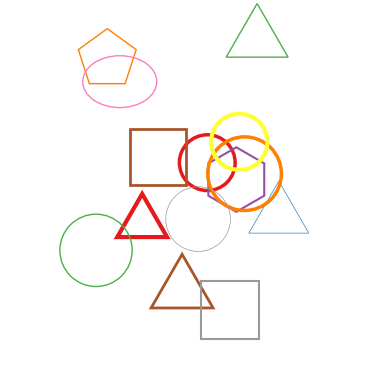[{"shape": "triangle", "thickness": 3, "radius": 0.37, "center": [0.369, 0.422]}, {"shape": "circle", "thickness": 2.5, "radius": 0.36, "center": [0.538, 0.578]}, {"shape": "triangle", "thickness": 0.5, "radius": 0.45, "center": [0.724, 0.439]}, {"shape": "triangle", "thickness": 1, "radius": 0.46, "center": [0.668, 0.898]}, {"shape": "circle", "thickness": 1, "radius": 0.47, "center": [0.249, 0.35]}, {"shape": "hexagon", "thickness": 1.5, "radius": 0.42, "center": [0.614, 0.534]}, {"shape": "circle", "thickness": 2.5, "radius": 0.48, "center": [0.635, 0.549]}, {"shape": "pentagon", "thickness": 1, "radius": 0.39, "center": [0.279, 0.847]}, {"shape": "circle", "thickness": 3, "radius": 0.36, "center": [0.621, 0.632]}, {"shape": "square", "thickness": 2, "radius": 0.36, "center": [0.41, 0.592]}, {"shape": "triangle", "thickness": 2, "radius": 0.46, "center": [0.473, 0.247]}, {"shape": "oval", "thickness": 1, "radius": 0.48, "center": [0.311, 0.788]}, {"shape": "square", "thickness": 1.5, "radius": 0.38, "center": [0.597, 0.195]}, {"shape": "circle", "thickness": 0.5, "radius": 0.42, "center": [0.515, 0.431]}]